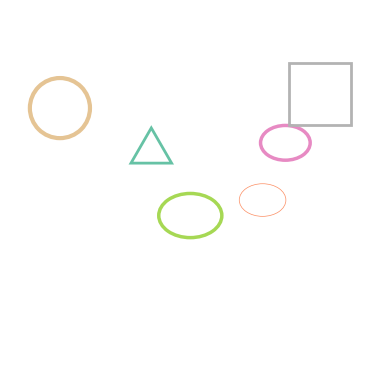[{"shape": "triangle", "thickness": 2, "radius": 0.3, "center": [0.393, 0.607]}, {"shape": "oval", "thickness": 0.5, "radius": 0.3, "center": [0.682, 0.48]}, {"shape": "oval", "thickness": 2.5, "radius": 0.32, "center": [0.741, 0.629]}, {"shape": "oval", "thickness": 2.5, "radius": 0.41, "center": [0.494, 0.44]}, {"shape": "circle", "thickness": 3, "radius": 0.39, "center": [0.156, 0.719]}, {"shape": "square", "thickness": 2, "radius": 0.4, "center": [0.831, 0.756]}]